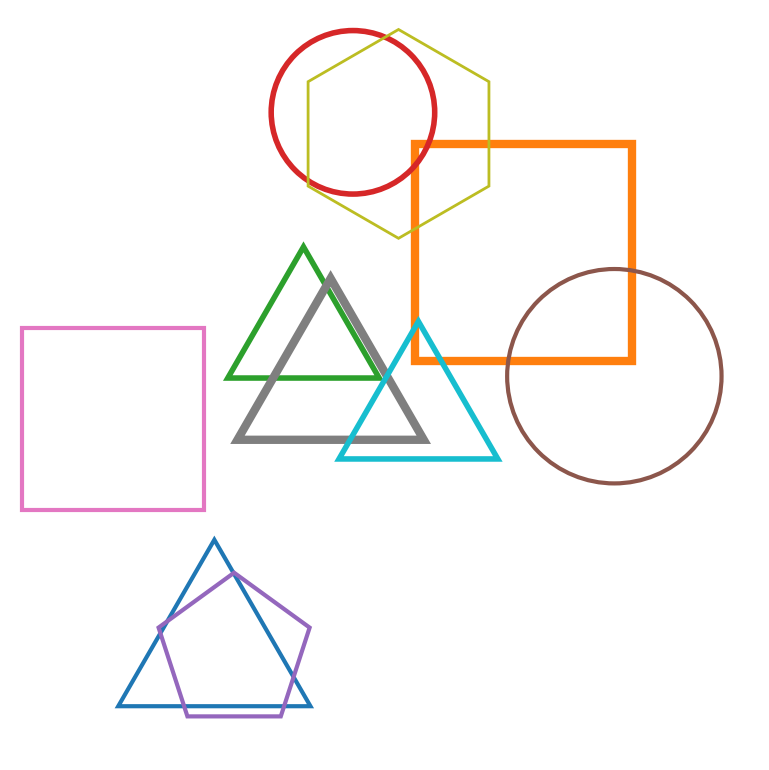[{"shape": "triangle", "thickness": 1.5, "radius": 0.72, "center": [0.278, 0.155]}, {"shape": "square", "thickness": 3, "radius": 0.7, "center": [0.68, 0.672]}, {"shape": "triangle", "thickness": 2, "radius": 0.57, "center": [0.394, 0.566]}, {"shape": "circle", "thickness": 2, "radius": 0.53, "center": [0.458, 0.854]}, {"shape": "pentagon", "thickness": 1.5, "radius": 0.52, "center": [0.304, 0.153]}, {"shape": "circle", "thickness": 1.5, "radius": 0.7, "center": [0.798, 0.511]}, {"shape": "square", "thickness": 1.5, "radius": 0.59, "center": [0.147, 0.456]}, {"shape": "triangle", "thickness": 3, "radius": 0.7, "center": [0.429, 0.499]}, {"shape": "hexagon", "thickness": 1, "radius": 0.68, "center": [0.518, 0.826]}, {"shape": "triangle", "thickness": 2, "radius": 0.6, "center": [0.543, 0.463]}]